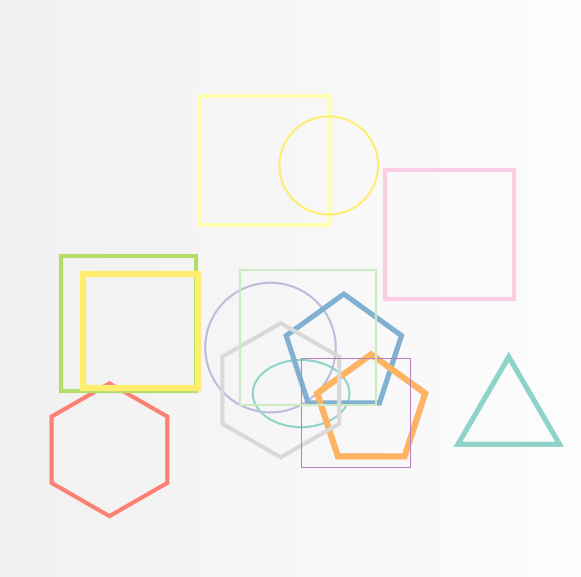[{"shape": "triangle", "thickness": 2.5, "radius": 0.5, "center": [0.875, 0.28]}, {"shape": "oval", "thickness": 1, "radius": 0.42, "center": [0.518, 0.318]}, {"shape": "square", "thickness": 2, "radius": 0.56, "center": [0.456, 0.721]}, {"shape": "circle", "thickness": 1, "radius": 0.56, "center": [0.465, 0.397]}, {"shape": "hexagon", "thickness": 2, "radius": 0.57, "center": [0.188, 0.22]}, {"shape": "pentagon", "thickness": 2.5, "radius": 0.52, "center": [0.592, 0.386]}, {"shape": "pentagon", "thickness": 3, "radius": 0.49, "center": [0.639, 0.288]}, {"shape": "square", "thickness": 2, "radius": 0.58, "center": [0.221, 0.439]}, {"shape": "square", "thickness": 2, "radius": 0.56, "center": [0.773, 0.593]}, {"shape": "hexagon", "thickness": 2, "radius": 0.58, "center": [0.483, 0.323]}, {"shape": "square", "thickness": 0.5, "radius": 0.47, "center": [0.612, 0.285]}, {"shape": "square", "thickness": 1, "radius": 0.59, "center": [0.531, 0.415]}, {"shape": "square", "thickness": 3, "radius": 0.49, "center": [0.241, 0.426]}, {"shape": "circle", "thickness": 1, "radius": 0.42, "center": [0.566, 0.713]}]